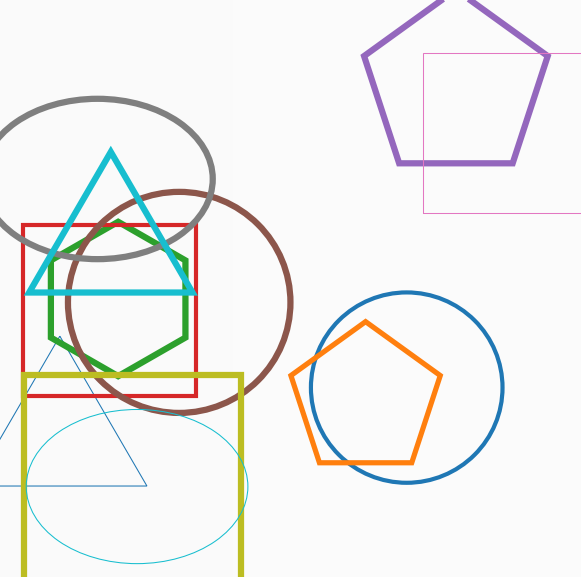[{"shape": "triangle", "thickness": 0.5, "radius": 0.87, "center": [0.103, 0.244]}, {"shape": "circle", "thickness": 2, "radius": 0.82, "center": [0.7, 0.328]}, {"shape": "pentagon", "thickness": 2.5, "radius": 0.68, "center": [0.629, 0.307]}, {"shape": "hexagon", "thickness": 3, "radius": 0.67, "center": [0.203, 0.481]}, {"shape": "square", "thickness": 2, "radius": 0.74, "center": [0.188, 0.462]}, {"shape": "pentagon", "thickness": 3, "radius": 0.83, "center": [0.784, 0.851]}, {"shape": "circle", "thickness": 3, "radius": 0.96, "center": [0.308, 0.476]}, {"shape": "square", "thickness": 0.5, "radius": 0.7, "center": [0.867, 0.769]}, {"shape": "oval", "thickness": 3, "radius": 0.99, "center": [0.168, 0.689]}, {"shape": "square", "thickness": 3, "radius": 0.93, "center": [0.228, 0.164]}, {"shape": "triangle", "thickness": 3, "radius": 0.81, "center": [0.191, 0.574]}, {"shape": "oval", "thickness": 0.5, "radius": 0.95, "center": [0.236, 0.157]}]